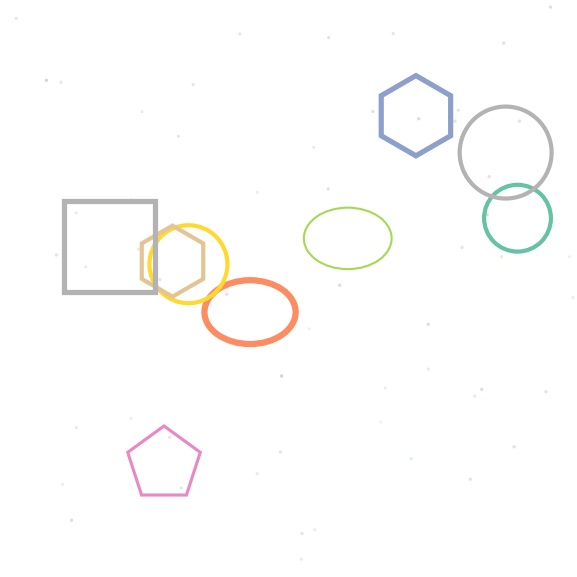[{"shape": "circle", "thickness": 2, "radius": 0.29, "center": [0.896, 0.621]}, {"shape": "oval", "thickness": 3, "radius": 0.39, "center": [0.433, 0.459]}, {"shape": "hexagon", "thickness": 2.5, "radius": 0.35, "center": [0.72, 0.799]}, {"shape": "pentagon", "thickness": 1.5, "radius": 0.33, "center": [0.284, 0.195]}, {"shape": "oval", "thickness": 1, "radius": 0.38, "center": [0.602, 0.586]}, {"shape": "circle", "thickness": 2, "radius": 0.34, "center": [0.326, 0.542]}, {"shape": "hexagon", "thickness": 2, "radius": 0.31, "center": [0.299, 0.547]}, {"shape": "circle", "thickness": 2, "radius": 0.4, "center": [0.876, 0.735]}, {"shape": "square", "thickness": 2.5, "radius": 0.39, "center": [0.19, 0.572]}]